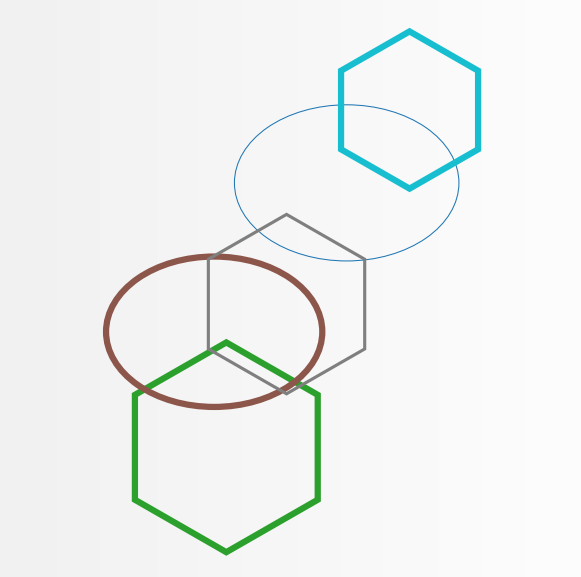[{"shape": "oval", "thickness": 0.5, "radius": 0.97, "center": [0.596, 0.682]}, {"shape": "hexagon", "thickness": 3, "radius": 0.91, "center": [0.389, 0.225]}, {"shape": "oval", "thickness": 3, "radius": 0.93, "center": [0.368, 0.425]}, {"shape": "hexagon", "thickness": 1.5, "radius": 0.78, "center": [0.493, 0.473]}, {"shape": "hexagon", "thickness": 3, "radius": 0.68, "center": [0.705, 0.809]}]